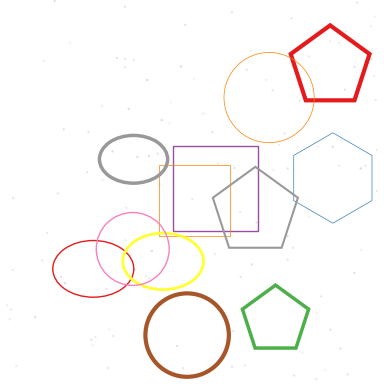[{"shape": "oval", "thickness": 1, "radius": 0.53, "center": [0.242, 0.302]}, {"shape": "pentagon", "thickness": 3, "radius": 0.54, "center": [0.857, 0.827]}, {"shape": "hexagon", "thickness": 0.5, "radius": 0.59, "center": [0.865, 0.538]}, {"shape": "pentagon", "thickness": 2.5, "radius": 0.45, "center": [0.716, 0.169]}, {"shape": "square", "thickness": 1, "radius": 0.55, "center": [0.56, 0.511]}, {"shape": "square", "thickness": 0.5, "radius": 0.46, "center": [0.505, 0.48]}, {"shape": "circle", "thickness": 0.5, "radius": 0.59, "center": [0.699, 0.747]}, {"shape": "oval", "thickness": 2, "radius": 0.52, "center": [0.424, 0.321]}, {"shape": "circle", "thickness": 3, "radius": 0.54, "center": [0.486, 0.13]}, {"shape": "circle", "thickness": 1, "radius": 0.47, "center": [0.345, 0.353]}, {"shape": "oval", "thickness": 2.5, "radius": 0.44, "center": [0.347, 0.586]}, {"shape": "pentagon", "thickness": 1.5, "radius": 0.58, "center": [0.663, 0.45]}]